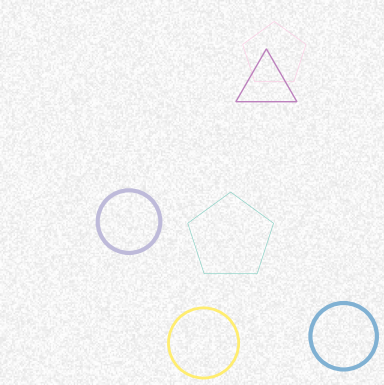[{"shape": "pentagon", "thickness": 0.5, "radius": 0.59, "center": [0.599, 0.384]}, {"shape": "circle", "thickness": 3, "radius": 0.41, "center": [0.335, 0.424]}, {"shape": "circle", "thickness": 3, "radius": 0.43, "center": [0.893, 0.127]}, {"shape": "pentagon", "thickness": 0.5, "radius": 0.43, "center": [0.712, 0.858]}, {"shape": "triangle", "thickness": 1, "radius": 0.46, "center": [0.692, 0.782]}, {"shape": "circle", "thickness": 2, "radius": 0.46, "center": [0.529, 0.109]}]